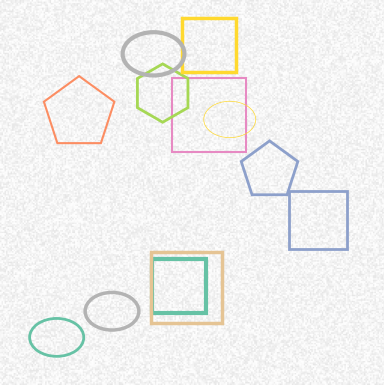[{"shape": "square", "thickness": 3, "radius": 0.35, "center": [0.464, 0.257]}, {"shape": "oval", "thickness": 2, "radius": 0.35, "center": [0.147, 0.124]}, {"shape": "pentagon", "thickness": 1.5, "radius": 0.48, "center": [0.206, 0.706]}, {"shape": "pentagon", "thickness": 2, "radius": 0.39, "center": [0.7, 0.557]}, {"shape": "square", "thickness": 2, "radius": 0.38, "center": [0.827, 0.429]}, {"shape": "square", "thickness": 1.5, "radius": 0.48, "center": [0.543, 0.702]}, {"shape": "hexagon", "thickness": 2, "radius": 0.38, "center": [0.423, 0.758]}, {"shape": "oval", "thickness": 0.5, "radius": 0.34, "center": [0.597, 0.69]}, {"shape": "square", "thickness": 2.5, "radius": 0.35, "center": [0.542, 0.884]}, {"shape": "square", "thickness": 2.5, "radius": 0.46, "center": [0.484, 0.253]}, {"shape": "oval", "thickness": 2.5, "radius": 0.35, "center": [0.291, 0.192]}, {"shape": "oval", "thickness": 3, "radius": 0.4, "center": [0.399, 0.86]}]